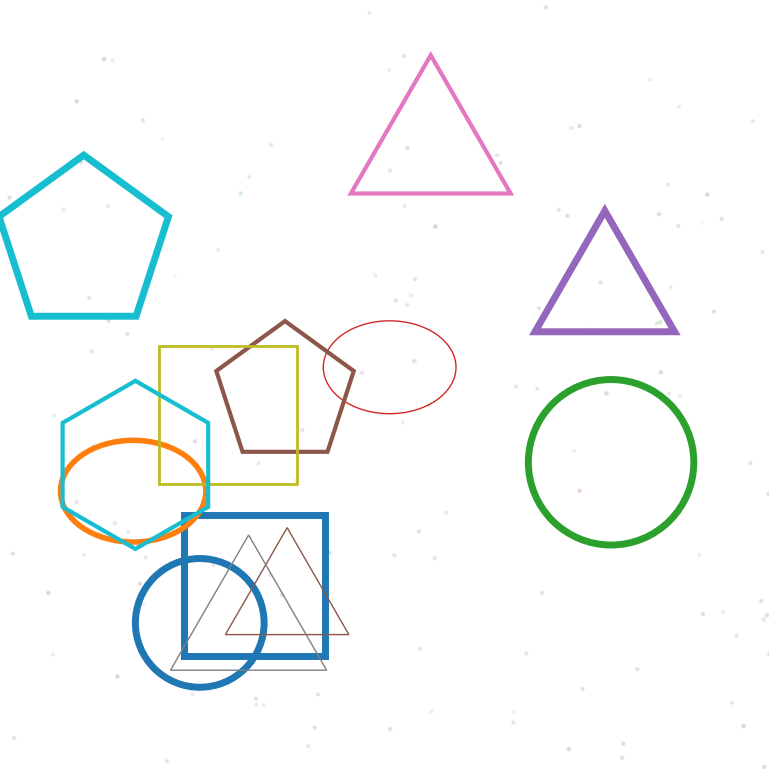[{"shape": "circle", "thickness": 2.5, "radius": 0.42, "center": [0.259, 0.191]}, {"shape": "square", "thickness": 2.5, "radius": 0.46, "center": [0.331, 0.24]}, {"shape": "oval", "thickness": 2, "radius": 0.47, "center": [0.173, 0.362]}, {"shape": "circle", "thickness": 2.5, "radius": 0.54, "center": [0.794, 0.4]}, {"shape": "oval", "thickness": 0.5, "radius": 0.43, "center": [0.506, 0.523]}, {"shape": "triangle", "thickness": 2.5, "radius": 0.52, "center": [0.786, 0.621]}, {"shape": "triangle", "thickness": 0.5, "radius": 0.46, "center": [0.373, 0.222]}, {"shape": "pentagon", "thickness": 1.5, "radius": 0.47, "center": [0.37, 0.489]}, {"shape": "triangle", "thickness": 1.5, "radius": 0.6, "center": [0.559, 0.809]}, {"shape": "triangle", "thickness": 0.5, "radius": 0.59, "center": [0.323, 0.188]}, {"shape": "square", "thickness": 1, "radius": 0.45, "center": [0.296, 0.461]}, {"shape": "hexagon", "thickness": 1.5, "radius": 0.55, "center": [0.176, 0.396]}, {"shape": "pentagon", "thickness": 2.5, "radius": 0.58, "center": [0.109, 0.683]}]